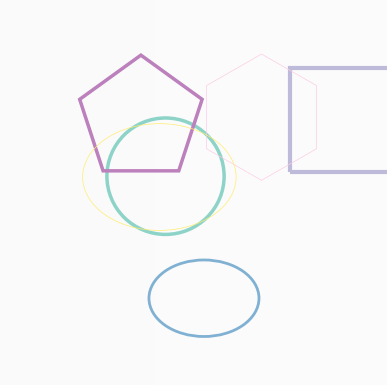[{"shape": "circle", "thickness": 2.5, "radius": 0.76, "center": [0.427, 0.542]}, {"shape": "square", "thickness": 3, "radius": 0.68, "center": [0.883, 0.688]}, {"shape": "oval", "thickness": 2, "radius": 0.71, "center": [0.526, 0.225]}, {"shape": "hexagon", "thickness": 0.5, "radius": 0.82, "center": [0.675, 0.696]}, {"shape": "pentagon", "thickness": 2.5, "radius": 0.83, "center": [0.364, 0.691]}, {"shape": "oval", "thickness": 0.5, "radius": 0.99, "center": [0.411, 0.54]}]